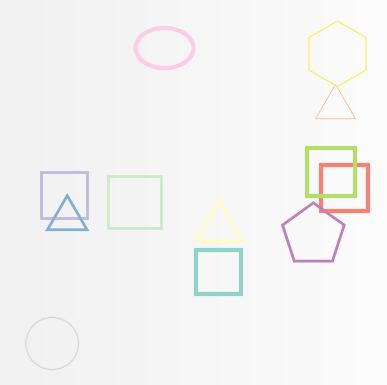[{"shape": "square", "thickness": 3, "radius": 0.29, "center": [0.565, 0.294]}, {"shape": "triangle", "thickness": 1.5, "radius": 0.35, "center": [0.565, 0.409]}, {"shape": "square", "thickness": 2, "radius": 0.3, "center": [0.164, 0.495]}, {"shape": "square", "thickness": 3, "radius": 0.3, "center": [0.889, 0.511]}, {"shape": "triangle", "thickness": 2, "radius": 0.3, "center": [0.174, 0.433]}, {"shape": "triangle", "thickness": 0.5, "radius": 0.3, "center": [0.866, 0.721]}, {"shape": "square", "thickness": 3, "radius": 0.32, "center": [0.854, 0.553]}, {"shape": "oval", "thickness": 3, "radius": 0.37, "center": [0.425, 0.875]}, {"shape": "circle", "thickness": 1, "radius": 0.34, "center": [0.135, 0.108]}, {"shape": "pentagon", "thickness": 2, "radius": 0.42, "center": [0.809, 0.389]}, {"shape": "square", "thickness": 2, "radius": 0.34, "center": [0.348, 0.476]}, {"shape": "hexagon", "thickness": 1, "radius": 0.42, "center": [0.871, 0.86]}]